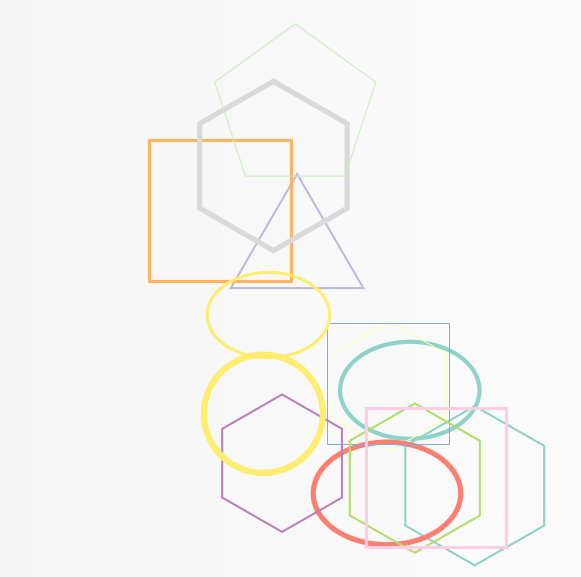[{"shape": "hexagon", "thickness": 1, "radius": 0.69, "center": [0.817, 0.158]}, {"shape": "oval", "thickness": 2, "radius": 0.6, "center": [0.705, 0.323]}, {"shape": "hexagon", "thickness": 0.5, "radius": 0.56, "center": [0.671, 0.331]}, {"shape": "triangle", "thickness": 1, "radius": 0.66, "center": [0.511, 0.566]}, {"shape": "oval", "thickness": 2.5, "radius": 0.63, "center": [0.666, 0.145]}, {"shape": "square", "thickness": 0.5, "radius": 0.53, "center": [0.668, 0.335]}, {"shape": "square", "thickness": 1.5, "radius": 0.61, "center": [0.379, 0.634]}, {"shape": "hexagon", "thickness": 1, "radius": 0.65, "center": [0.714, 0.171]}, {"shape": "square", "thickness": 1.5, "radius": 0.6, "center": [0.749, 0.172]}, {"shape": "hexagon", "thickness": 2.5, "radius": 0.73, "center": [0.47, 0.712]}, {"shape": "hexagon", "thickness": 1, "radius": 0.59, "center": [0.485, 0.197]}, {"shape": "pentagon", "thickness": 0.5, "radius": 0.73, "center": [0.508, 0.812]}, {"shape": "circle", "thickness": 3, "radius": 0.51, "center": [0.453, 0.283]}, {"shape": "oval", "thickness": 1.5, "radius": 0.53, "center": [0.462, 0.454]}]